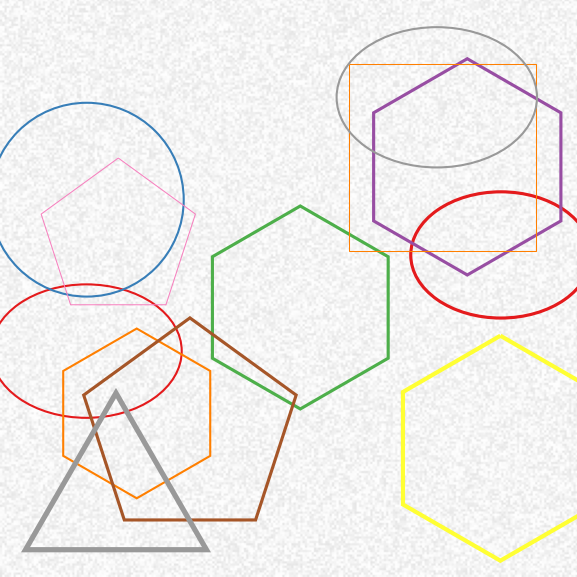[{"shape": "oval", "thickness": 1, "radius": 0.83, "center": [0.15, 0.391]}, {"shape": "oval", "thickness": 1.5, "radius": 0.78, "center": [0.867, 0.558]}, {"shape": "circle", "thickness": 1, "radius": 0.84, "center": [0.15, 0.653]}, {"shape": "hexagon", "thickness": 1.5, "radius": 0.88, "center": [0.52, 0.467]}, {"shape": "hexagon", "thickness": 1.5, "radius": 0.94, "center": [0.809, 0.71]}, {"shape": "square", "thickness": 0.5, "radius": 0.81, "center": [0.766, 0.726]}, {"shape": "hexagon", "thickness": 1, "radius": 0.73, "center": [0.237, 0.283]}, {"shape": "hexagon", "thickness": 2, "radius": 0.97, "center": [0.866, 0.223]}, {"shape": "pentagon", "thickness": 1.5, "radius": 0.97, "center": [0.329, 0.255]}, {"shape": "pentagon", "thickness": 0.5, "radius": 0.7, "center": [0.205, 0.585]}, {"shape": "oval", "thickness": 1, "radius": 0.87, "center": [0.756, 0.831]}, {"shape": "triangle", "thickness": 2.5, "radius": 0.9, "center": [0.201, 0.138]}]